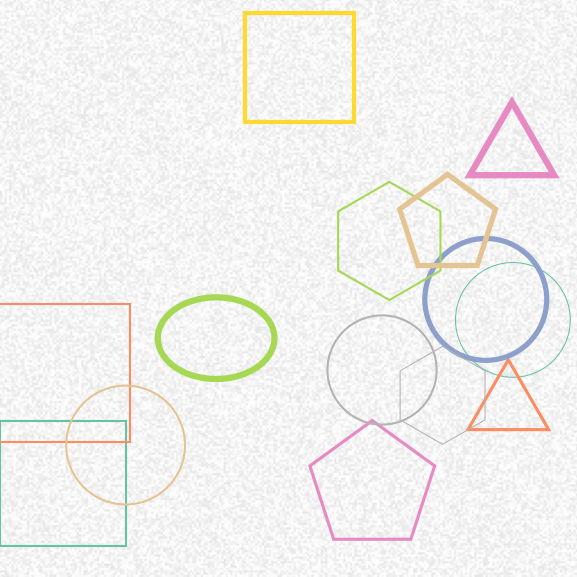[{"shape": "square", "thickness": 1, "radius": 0.54, "center": [0.109, 0.162]}, {"shape": "circle", "thickness": 0.5, "radius": 0.5, "center": [0.888, 0.445]}, {"shape": "square", "thickness": 1, "radius": 0.59, "center": [0.106, 0.353]}, {"shape": "triangle", "thickness": 1.5, "radius": 0.4, "center": [0.88, 0.296]}, {"shape": "circle", "thickness": 2.5, "radius": 0.53, "center": [0.841, 0.481]}, {"shape": "pentagon", "thickness": 1.5, "radius": 0.57, "center": [0.645, 0.157]}, {"shape": "triangle", "thickness": 3, "radius": 0.42, "center": [0.887, 0.738]}, {"shape": "hexagon", "thickness": 1, "radius": 0.51, "center": [0.674, 0.582]}, {"shape": "oval", "thickness": 3, "radius": 0.5, "center": [0.374, 0.414]}, {"shape": "square", "thickness": 2, "radius": 0.47, "center": [0.518, 0.882]}, {"shape": "pentagon", "thickness": 2.5, "radius": 0.44, "center": [0.775, 0.61]}, {"shape": "circle", "thickness": 1, "radius": 0.51, "center": [0.218, 0.229]}, {"shape": "hexagon", "thickness": 0.5, "radius": 0.42, "center": [0.766, 0.315]}, {"shape": "circle", "thickness": 1, "radius": 0.47, "center": [0.662, 0.358]}]